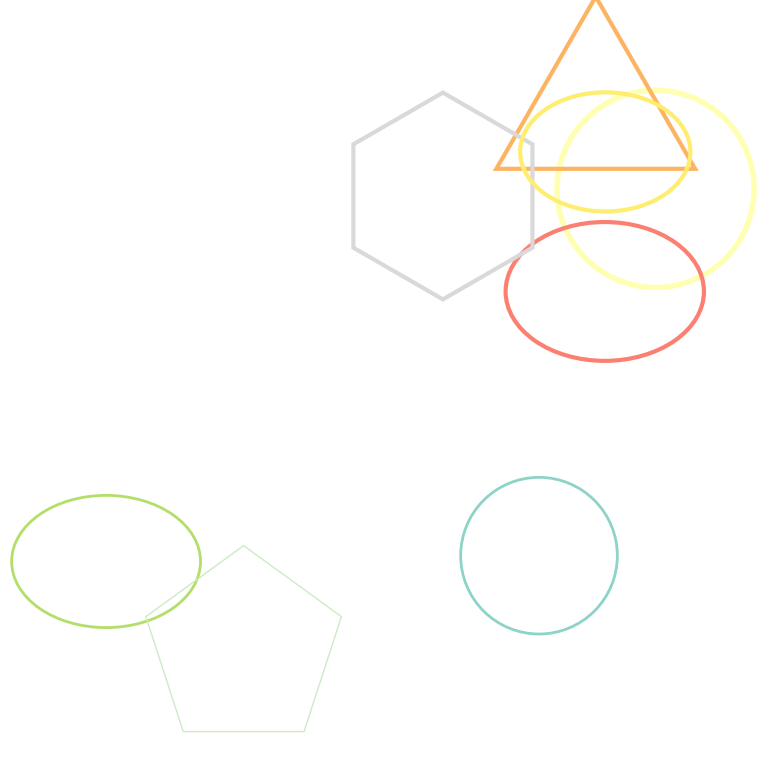[{"shape": "circle", "thickness": 1, "radius": 0.51, "center": [0.7, 0.278]}, {"shape": "circle", "thickness": 2, "radius": 0.64, "center": [0.851, 0.755]}, {"shape": "oval", "thickness": 1.5, "radius": 0.64, "center": [0.785, 0.622]}, {"shape": "triangle", "thickness": 1.5, "radius": 0.75, "center": [0.774, 0.855]}, {"shape": "oval", "thickness": 1, "radius": 0.61, "center": [0.138, 0.271]}, {"shape": "hexagon", "thickness": 1.5, "radius": 0.67, "center": [0.575, 0.745]}, {"shape": "pentagon", "thickness": 0.5, "radius": 0.67, "center": [0.316, 0.158]}, {"shape": "oval", "thickness": 1.5, "radius": 0.55, "center": [0.786, 0.803]}]